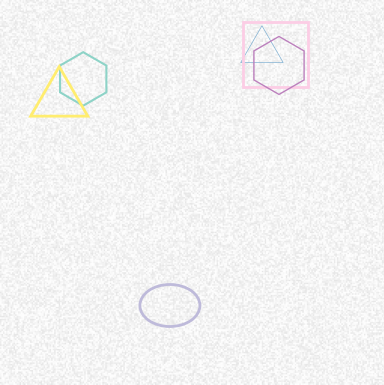[{"shape": "hexagon", "thickness": 1.5, "radius": 0.35, "center": [0.216, 0.795]}, {"shape": "oval", "thickness": 2, "radius": 0.39, "center": [0.441, 0.206]}, {"shape": "triangle", "thickness": 0.5, "radius": 0.32, "center": [0.68, 0.869]}, {"shape": "square", "thickness": 2, "radius": 0.42, "center": [0.715, 0.859]}, {"shape": "hexagon", "thickness": 1, "radius": 0.38, "center": [0.725, 0.83]}, {"shape": "triangle", "thickness": 2, "radius": 0.43, "center": [0.154, 0.741]}]